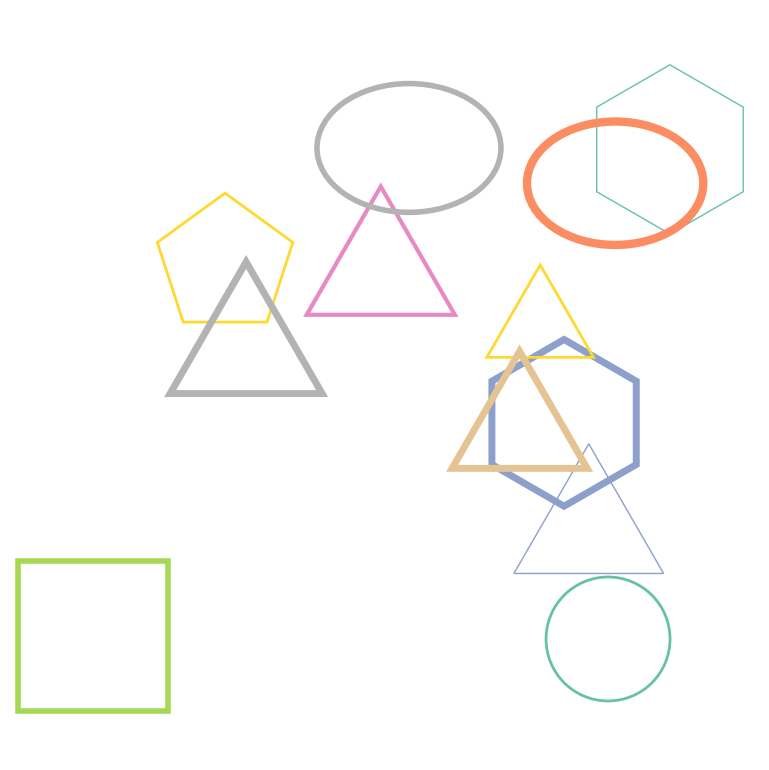[{"shape": "hexagon", "thickness": 0.5, "radius": 0.55, "center": [0.87, 0.806]}, {"shape": "circle", "thickness": 1, "radius": 0.4, "center": [0.79, 0.17]}, {"shape": "oval", "thickness": 3, "radius": 0.57, "center": [0.799, 0.762]}, {"shape": "hexagon", "thickness": 2.5, "radius": 0.54, "center": [0.733, 0.451]}, {"shape": "triangle", "thickness": 0.5, "radius": 0.56, "center": [0.765, 0.311]}, {"shape": "triangle", "thickness": 1.5, "radius": 0.56, "center": [0.494, 0.647]}, {"shape": "square", "thickness": 2, "radius": 0.49, "center": [0.121, 0.174]}, {"shape": "pentagon", "thickness": 1, "radius": 0.46, "center": [0.292, 0.657]}, {"shape": "triangle", "thickness": 1, "radius": 0.4, "center": [0.702, 0.576]}, {"shape": "triangle", "thickness": 2.5, "radius": 0.51, "center": [0.675, 0.442]}, {"shape": "triangle", "thickness": 2.5, "radius": 0.57, "center": [0.32, 0.546]}, {"shape": "oval", "thickness": 2, "radius": 0.6, "center": [0.531, 0.808]}]